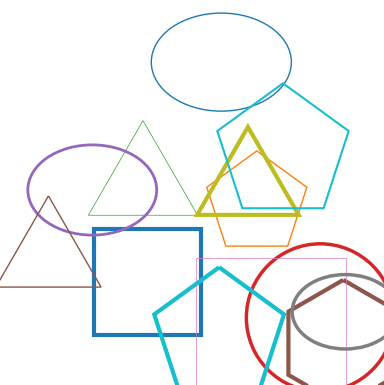[{"shape": "square", "thickness": 3, "radius": 0.69, "center": [0.383, 0.268]}, {"shape": "oval", "thickness": 1, "radius": 0.91, "center": [0.575, 0.839]}, {"shape": "pentagon", "thickness": 1, "radius": 0.68, "center": [0.667, 0.471]}, {"shape": "triangle", "thickness": 0.5, "radius": 0.82, "center": [0.371, 0.523]}, {"shape": "circle", "thickness": 2.5, "radius": 0.96, "center": [0.832, 0.175]}, {"shape": "oval", "thickness": 2, "radius": 0.84, "center": [0.24, 0.507]}, {"shape": "hexagon", "thickness": 3, "radius": 0.82, "center": [0.892, 0.108]}, {"shape": "triangle", "thickness": 1, "radius": 0.79, "center": [0.126, 0.333]}, {"shape": "square", "thickness": 0.5, "radius": 0.97, "center": [0.704, 0.134]}, {"shape": "oval", "thickness": 2.5, "radius": 0.69, "center": [0.897, 0.19]}, {"shape": "triangle", "thickness": 3, "radius": 0.76, "center": [0.644, 0.518]}, {"shape": "pentagon", "thickness": 3, "radius": 0.89, "center": [0.569, 0.129]}, {"shape": "pentagon", "thickness": 1.5, "radius": 0.9, "center": [0.735, 0.604]}]